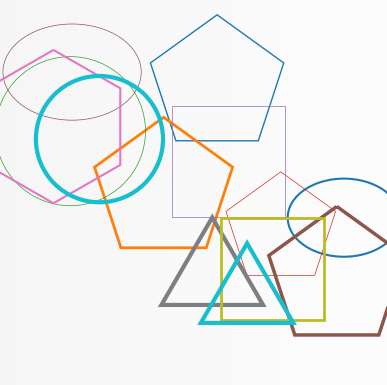[{"shape": "oval", "thickness": 1.5, "radius": 0.72, "center": [0.887, 0.435]}, {"shape": "pentagon", "thickness": 1, "radius": 0.9, "center": [0.56, 0.781]}, {"shape": "pentagon", "thickness": 2, "radius": 0.94, "center": [0.422, 0.508]}, {"shape": "circle", "thickness": 0.5, "radius": 0.97, "center": [0.182, 0.659]}, {"shape": "pentagon", "thickness": 0.5, "radius": 0.74, "center": [0.725, 0.405]}, {"shape": "square", "thickness": 0.5, "radius": 0.72, "center": [0.59, 0.58]}, {"shape": "oval", "thickness": 0.5, "radius": 0.89, "center": [0.186, 0.813]}, {"shape": "pentagon", "thickness": 2.5, "radius": 0.92, "center": [0.869, 0.279]}, {"shape": "hexagon", "thickness": 1.5, "radius": 1.0, "center": [0.138, 0.671]}, {"shape": "triangle", "thickness": 3, "radius": 0.76, "center": [0.548, 0.284]}, {"shape": "square", "thickness": 2, "radius": 0.67, "center": [0.703, 0.301]}, {"shape": "circle", "thickness": 3, "radius": 0.82, "center": [0.257, 0.639]}, {"shape": "triangle", "thickness": 3, "radius": 0.69, "center": [0.638, 0.23]}]